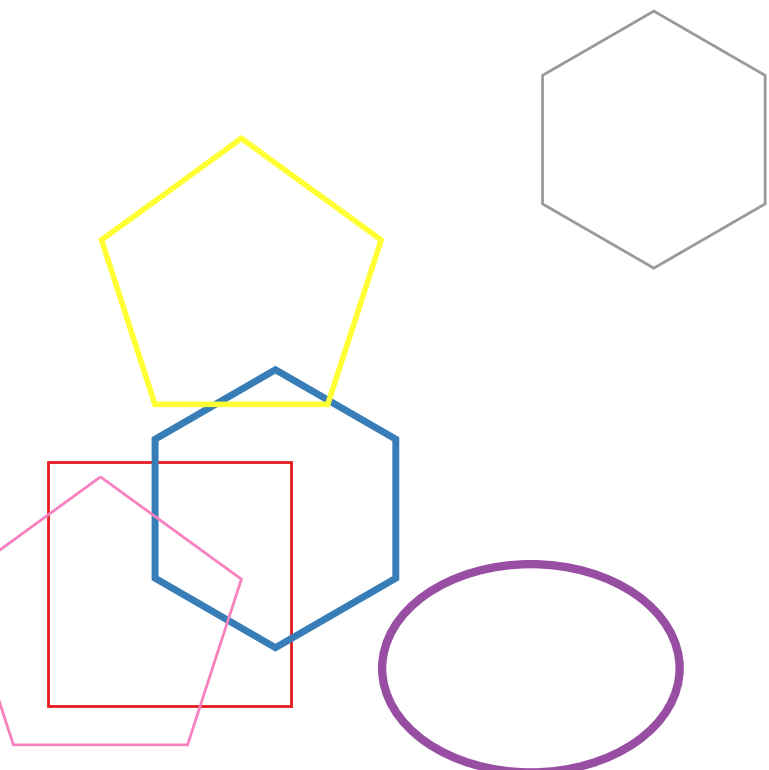[{"shape": "square", "thickness": 1, "radius": 0.79, "center": [0.22, 0.242]}, {"shape": "hexagon", "thickness": 2.5, "radius": 0.9, "center": [0.358, 0.339]}, {"shape": "oval", "thickness": 3, "radius": 0.97, "center": [0.689, 0.132]}, {"shape": "pentagon", "thickness": 2, "radius": 0.95, "center": [0.313, 0.629]}, {"shape": "pentagon", "thickness": 1, "radius": 0.96, "center": [0.131, 0.188]}, {"shape": "hexagon", "thickness": 1, "radius": 0.83, "center": [0.849, 0.819]}]